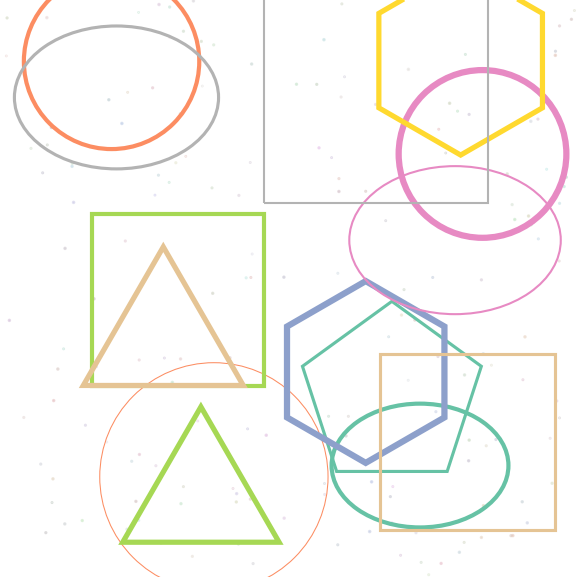[{"shape": "pentagon", "thickness": 1.5, "radius": 0.81, "center": [0.679, 0.315]}, {"shape": "oval", "thickness": 2, "radius": 0.77, "center": [0.727, 0.193]}, {"shape": "circle", "thickness": 0.5, "radius": 0.99, "center": [0.37, 0.173]}, {"shape": "circle", "thickness": 2, "radius": 0.76, "center": [0.193, 0.893]}, {"shape": "hexagon", "thickness": 3, "radius": 0.79, "center": [0.633, 0.355]}, {"shape": "circle", "thickness": 3, "radius": 0.73, "center": [0.836, 0.733]}, {"shape": "oval", "thickness": 1, "radius": 0.92, "center": [0.788, 0.583]}, {"shape": "square", "thickness": 2, "radius": 0.74, "center": [0.308, 0.479]}, {"shape": "triangle", "thickness": 2.5, "radius": 0.78, "center": [0.348, 0.138]}, {"shape": "hexagon", "thickness": 2.5, "radius": 0.82, "center": [0.798, 0.894]}, {"shape": "square", "thickness": 1.5, "radius": 0.76, "center": [0.809, 0.233]}, {"shape": "triangle", "thickness": 2.5, "radius": 0.8, "center": [0.283, 0.412]}, {"shape": "oval", "thickness": 1.5, "radius": 0.88, "center": [0.202, 0.83]}, {"shape": "square", "thickness": 1, "radius": 0.97, "center": [0.651, 0.841]}]